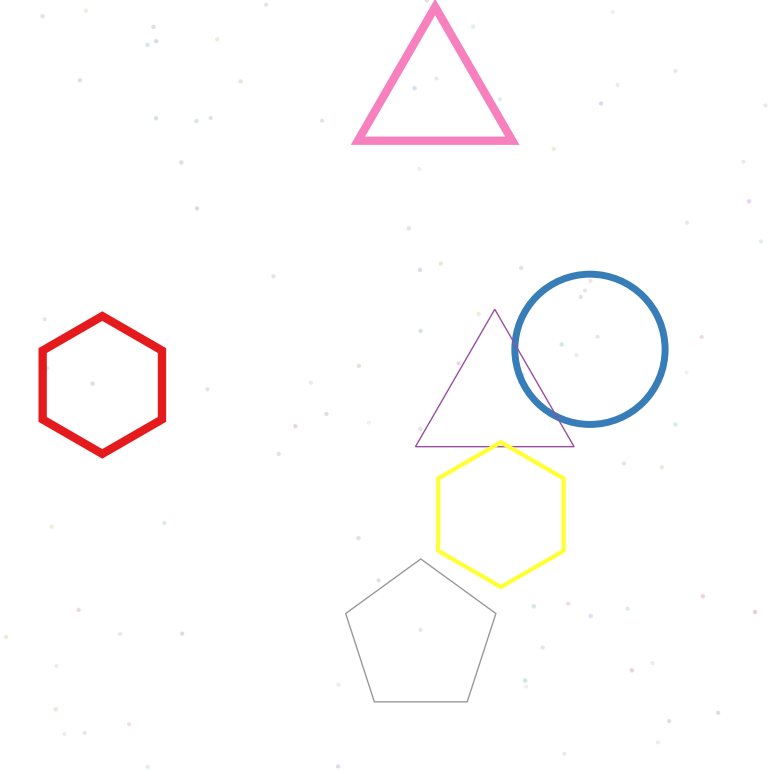[{"shape": "hexagon", "thickness": 3, "radius": 0.45, "center": [0.133, 0.5]}, {"shape": "circle", "thickness": 2.5, "radius": 0.49, "center": [0.766, 0.546]}, {"shape": "triangle", "thickness": 0.5, "radius": 0.59, "center": [0.643, 0.479]}, {"shape": "hexagon", "thickness": 1.5, "radius": 0.47, "center": [0.651, 0.332]}, {"shape": "triangle", "thickness": 3, "radius": 0.58, "center": [0.565, 0.875]}, {"shape": "pentagon", "thickness": 0.5, "radius": 0.51, "center": [0.546, 0.172]}]